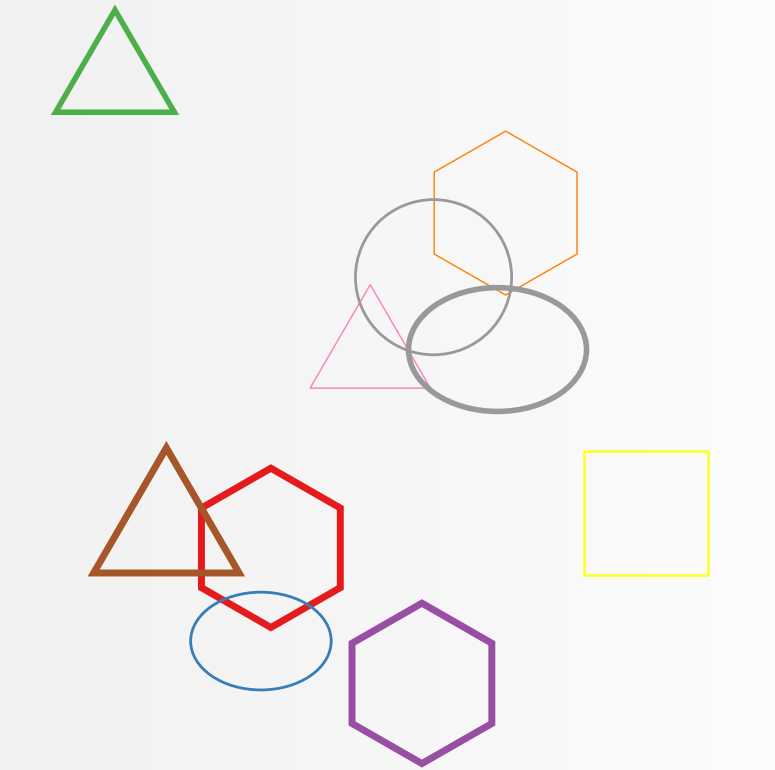[{"shape": "hexagon", "thickness": 2.5, "radius": 0.52, "center": [0.35, 0.289]}, {"shape": "oval", "thickness": 1, "radius": 0.45, "center": [0.337, 0.167]}, {"shape": "triangle", "thickness": 2, "radius": 0.44, "center": [0.148, 0.898]}, {"shape": "hexagon", "thickness": 2.5, "radius": 0.52, "center": [0.544, 0.113]}, {"shape": "hexagon", "thickness": 0.5, "radius": 0.53, "center": [0.652, 0.723]}, {"shape": "square", "thickness": 1, "radius": 0.4, "center": [0.833, 0.334]}, {"shape": "triangle", "thickness": 2.5, "radius": 0.54, "center": [0.215, 0.31]}, {"shape": "triangle", "thickness": 0.5, "radius": 0.45, "center": [0.478, 0.541]}, {"shape": "oval", "thickness": 2, "radius": 0.57, "center": [0.642, 0.546]}, {"shape": "circle", "thickness": 1, "radius": 0.5, "center": [0.559, 0.64]}]